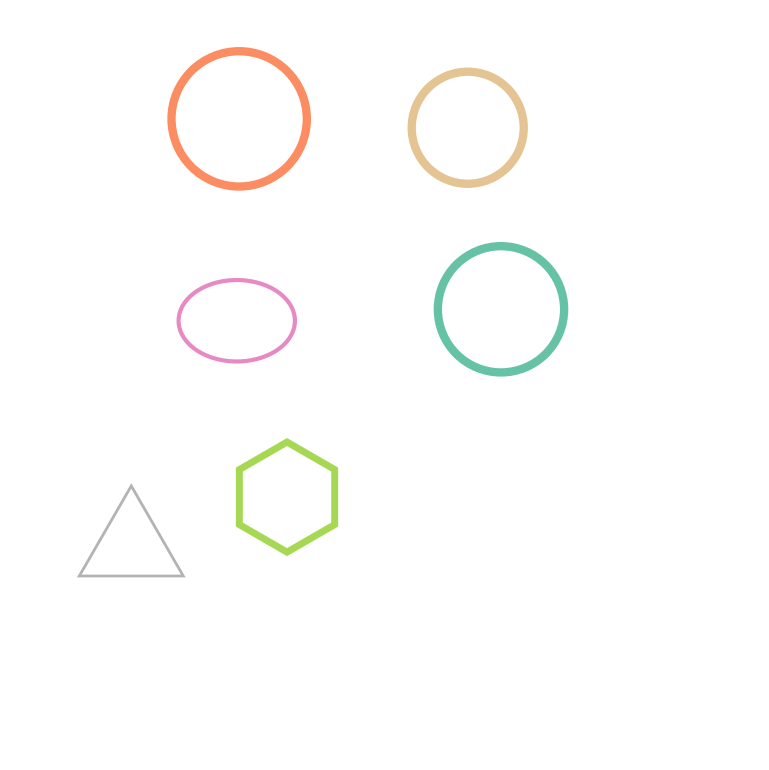[{"shape": "circle", "thickness": 3, "radius": 0.41, "center": [0.651, 0.598]}, {"shape": "circle", "thickness": 3, "radius": 0.44, "center": [0.311, 0.846]}, {"shape": "oval", "thickness": 1.5, "radius": 0.38, "center": [0.307, 0.583]}, {"shape": "hexagon", "thickness": 2.5, "radius": 0.36, "center": [0.373, 0.354]}, {"shape": "circle", "thickness": 3, "radius": 0.36, "center": [0.607, 0.834]}, {"shape": "triangle", "thickness": 1, "radius": 0.39, "center": [0.17, 0.291]}]